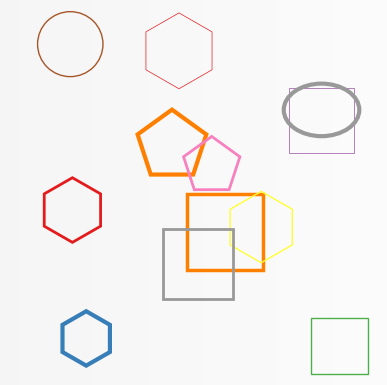[{"shape": "hexagon", "thickness": 0.5, "radius": 0.49, "center": [0.462, 0.868]}, {"shape": "hexagon", "thickness": 2, "radius": 0.42, "center": [0.187, 0.454]}, {"shape": "hexagon", "thickness": 3, "radius": 0.35, "center": [0.222, 0.121]}, {"shape": "square", "thickness": 1, "radius": 0.37, "center": [0.876, 0.102]}, {"shape": "square", "thickness": 0.5, "radius": 0.42, "center": [0.83, 0.687]}, {"shape": "square", "thickness": 2.5, "radius": 0.49, "center": [0.581, 0.399]}, {"shape": "pentagon", "thickness": 3, "radius": 0.47, "center": [0.444, 0.622]}, {"shape": "hexagon", "thickness": 1, "radius": 0.46, "center": [0.674, 0.41]}, {"shape": "circle", "thickness": 1, "radius": 0.42, "center": [0.181, 0.885]}, {"shape": "pentagon", "thickness": 2, "radius": 0.38, "center": [0.546, 0.569]}, {"shape": "oval", "thickness": 3, "radius": 0.49, "center": [0.83, 0.715]}, {"shape": "square", "thickness": 2, "radius": 0.45, "center": [0.51, 0.315]}]